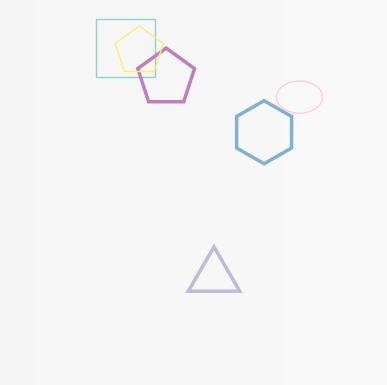[{"shape": "square", "thickness": 1, "radius": 0.38, "center": [0.324, 0.875]}, {"shape": "triangle", "thickness": 2.5, "radius": 0.38, "center": [0.552, 0.282]}, {"shape": "hexagon", "thickness": 2.5, "radius": 0.41, "center": [0.682, 0.657]}, {"shape": "oval", "thickness": 1, "radius": 0.3, "center": [0.773, 0.748]}, {"shape": "pentagon", "thickness": 2.5, "radius": 0.39, "center": [0.429, 0.798]}, {"shape": "pentagon", "thickness": 1, "radius": 0.33, "center": [0.36, 0.867]}]